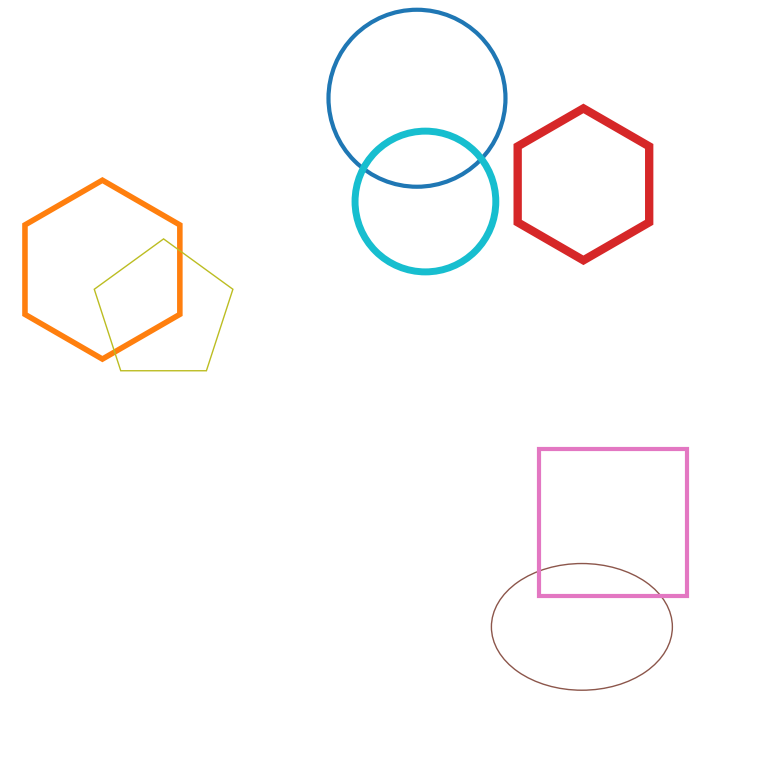[{"shape": "circle", "thickness": 1.5, "radius": 0.57, "center": [0.542, 0.872]}, {"shape": "hexagon", "thickness": 2, "radius": 0.58, "center": [0.133, 0.65]}, {"shape": "hexagon", "thickness": 3, "radius": 0.49, "center": [0.758, 0.761]}, {"shape": "oval", "thickness": 0.5, "radius": 0.59, "center": [0.756, 0.186]}, {"shape": "square", "thickness": 1.5, "radius": 0.48, "center": [0.796, 0.321]}, {"shape": "pentagon", "thickness": 0.5, "radius": 0.47, "center": [0.212, 0.595]}, {"shape": "circle", "thickness": 2.5, "radius": 0.46, "center": [0.553, 0.738]}]